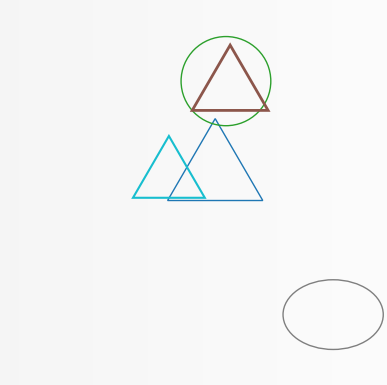[{"shape": "triangle", "thickness": 1, "radius": 0.71, "center": [0.555, 0.55]}, {"shape": "circle", "thickness": 1, "radius": 0.58, "center": [0.583, 0.789]}, {"shape": "triangle", "thickness": 2, "radius": 0.57, "center": [0.594, 0.77]}, {"shape": "oval", "thickness": 1, "radius": 0.65, "center": [0.86, 0.183]}, {"shape": "triangle", "thickness": 1.5, "radius": 0.53, "center": [0.436, 0.54]}]